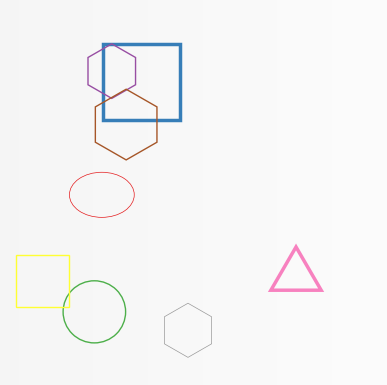[{"shape": "oval", "thickness": 0.5, "radius": 0.42, "center": [0.263, 0.494]}, {"shape": "square", "thickness": 2.5, "radius": 0.49, "center": [0.365, 0.788]}, {"shape": "circle", "thickness": 1, "radius": 0.4, "center": [0.243, 0.19]}, {"shape": "hexagon", "thickness": 1, "radius": 0.35, "center": [0.288, 0.815]}, {"shape": "square", "thickness": 1, "radius": 0.34, "center": [0.109, 0.27]}, {"shape": "hexagon", "thickness": 1, "radius": 0.46, "center": [0.326, 0.676]}, {"shape": "triangle", "thickness": 2.5, "radius": 0.37, "center": [0.764, 0.284]}, {"shape": "hexagon", "thickness": 0.5, "radius": 0.35, "center": [0.485, 0.142]}]